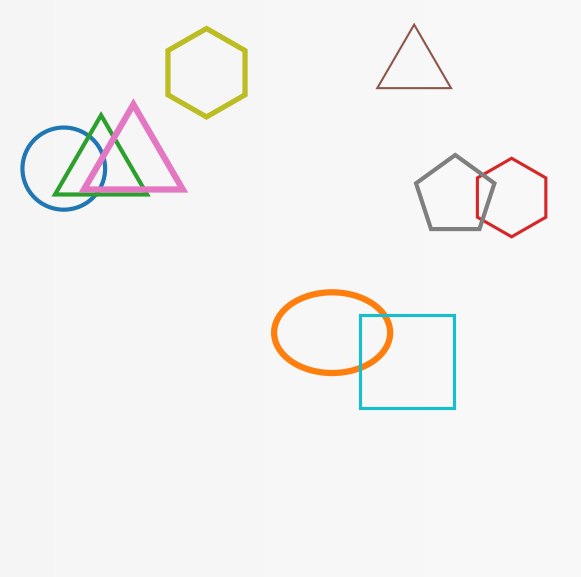[{"shape": "circle", "thickness": 2, "radius": 0.36, "center": [0.11, 0.707]}, {"shape": "oval", "thickness": 3, "radius": 0.5, "center": [0.571, 0.423]}, {"shape": "triangle", "thickness": 2, "radius": 0.46, "center": [0.174, 0.708]}, {"shape": "hexagon", "thickness": 1.5, "radius": 0.34, "center": [0.88, 0.657]}, {"shape": "triangle", "thickness": 1, "radius": 0.37, "center": [0.713, 0.883]}, {"shape": "triangle", "thickness": 3, "radius": 0.49, "center": [0.229, 0.72]}, {"shape": "pentagon", "thickness": 2, "radius": 0.35, "center": [0.783, 0.66]}, {"shape": "hexagon", "thickness": 2.5, "radius": 0.38, "center": [0.355, 0.873]}, {"shape": "square", "thickness": 1.5, "radius": 0.4, "center": [0.7, 0.372]}]